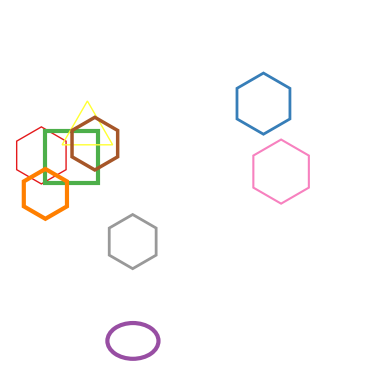[{"shape": "hexagon", "thickness": 1, "radius": 0.37, "center": [0.107, 0.596]}, {"shape": "hexagon", "thickness": 2, "radius": 0.4, "center": [0.684, 0.731]}, {"shape": "square", "thickness": 3, "radius": 0.34, "center": [0.186, 0.592]}, {"shape": "oval", "thickness": 3, "radius": 0.33, "center": [0.345, 0.115]}, {"shape": "hexagon", "thickness": 3, "radius": 0.32, "center": [0.118, 0.496]}, {"shape": "triangle", "thickness": 1, "radius": 0.38, "center": [0.227, 0.662]}, {"shape": "hexagon", "thickness": 2.5, "radius": 0.34, "center": [0.246, 0.627]}, {"shape": "hexagon", "thickness": 1.5, "radius": 0.42, "center": [0.73, 0.554]}, {"shape": "hexagon", "thickness": 2, "radius": 0.35, "center": [0.345, 0.372]}]